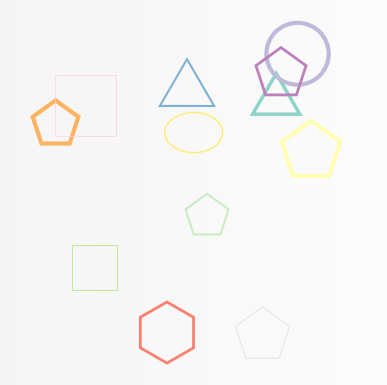[{"shape": "triangle", "thickness": 2.5, "radius": 0.35, "center": [0.713, 0.739]}, {"shape": "pentagon", "thickness": 3, "radius": 0.4, "center": [0.803, 0.607]}, {"shape": "circle", "thickness": 3, "radius": 0.4, "center": [0.768, 0.86]}, {"shape": "hexagon", "thickness": 2, "radius": 0.4, "center": [0.431, 0.136]}, {"shape": "triangle", "thickness": 1.5, "radius": 0.4, "center": [0.483, 0.765]}, {"shape": "pentagon", "thickness": 3, "radius": 0.31, "center": [0.143, 0.677]}, {"shape": "square", "thickness": 0.5, "radius": 0.29, "center": [0.244, 0.306]}, {"shape": "square", "thickness": 0.5, "radius": 0.39, "center": [0.222, 0.726]}, {"shape": "pentagon", "thickness": 0.5, "radius": 0.37, "center": [0.677, 0.129]}, {"shape": "pentagon", "thickness": 2, "radius": 0.34, "center": [0.725, 0.809]}, {"shape": "pentagon", "thickness": 1.5, "radius": 0.29, "center": [0.534, 0.438]}, {"shape": "oval", "thickness": 1, "radius": 0.37, "center": [0.5, 0.656]}]